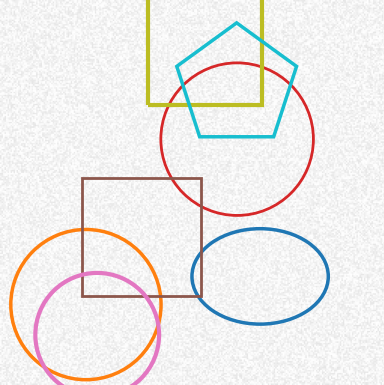[{"shape": "oval", "thickness": 2.5, "radius": 0.89, "center": [0.676, 0.282]}, {"shape": "circle", "thickness": 2.5, "radius": 0.98, "center": [0.223, 0.209]}, {"shape": "circle", "thickness": 2, "radius": 0.99, "center": [0.616, 0.639]}, {"shape": "square", "thickness": 2, "radius": 0.77, "center": [0.368, 0.384]}, {"shape": "circle", "thickness": 3, "radius": 0.8, "center": [0.253, 0.13]}, {"shape": "square", "thickness": 3, "radius": 0.74, "center": [0.532, 0.876]}, {"shape": "pentagon", "thickness": 2.5, "radius": 0.82, "center": [0.615, 0.777]}]